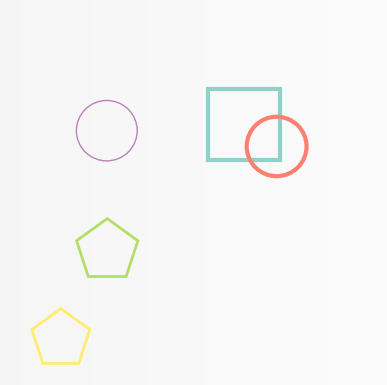[{"shape": "square", "thickness": 3, "radius": 0.46, "center": [0.629, 0.677]}, {"shape": "circle", "thickness": 3, "radius": 0.39, "center": [0.714, 0.62]}, {"shape": "pentagon", "thickness": 2, "radius": 0.42, "center": [0.277, 0.349]}, {"shape": "circle", "thickness": 1, "radius": 0.39, "center": [0.276, 0.661]}, {"shape": "pentagon", "thickness": 2, "radius": 0.39, "center": [0.157, 0.12]}]